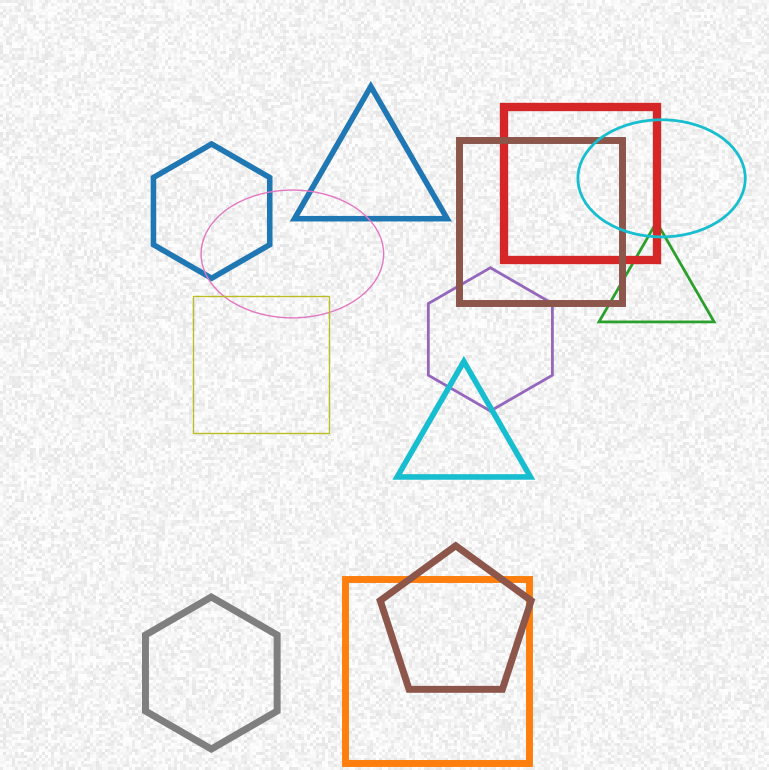[{"shape": "triangle", "thickness": 2, "radius": 0.57, "center": [0.482, 0.773]}, {"shape": "hexagon", "thickness": 2, "radius": 0.44, "center": [0.275, 0.726]}, {"shape": "square", "thickness": 2.5, "radius": 0.6, "center": [0.567, 0.129]}, {"shape": "triangle", "thickness": 1, "radius": 0.43, "center": [0.853, 0.625]}, {"shape": "square", "thickness": 3, "radius": 0.5, "center": [0.753, 0.761]}, {"shape": "hexagon", "thickness": 1, "radius": 0.47, "center": [0.637, 0.559]}, {"shape": "square", "thickness": 2.5, "radius": 0.53, "center": [0.702, 0.713]}, {"shape": "pentagon", "thickness": 2.5, "radius": 0.52, "center": [0.592, 0.188]}, {"shape": "oval", "thickness": 0.5, "radius": 0.59, "center": [0.38, 0.67]}, {"shape": "hexagon", "thickness": 2.5, "radius": 0.49, "center": [0.274, 0.126]}, {"shape": "square", "thickness": 0.5, "radius": 0.44, "center": [0.339, 0.527]}, {"shape": "triangle", "thickness": 2, "radius": 0.5, "center": [0.602, 0.431]}, {"shape": "oval", "thickness": 1, "radius": 0.54, "center": [0.859, 0.768]}]